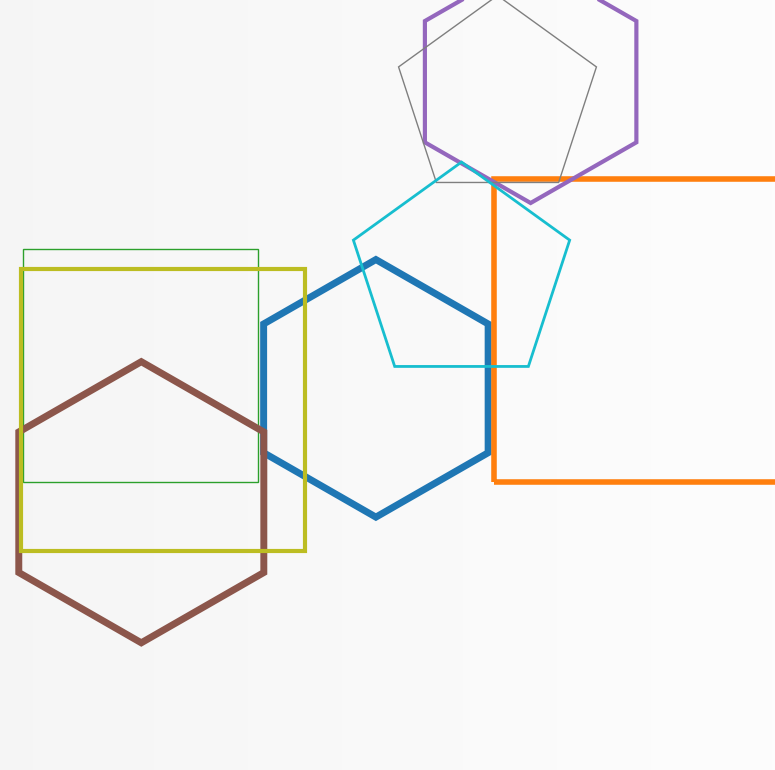[{"shape": "hexagon", "thickness": 2.5, "radius": 0.84, "center": [0.485, 0.496]}, {"shape": "square", "thickness": 2, "radius": 0.99, "center": [0.835, 0.571]}, {"shape": "square", "thickness": 0.5, "radius": 0.76, "center": [0.181, 0.525]}, {"shape": "hexagon", "thickness": 1.5, "radius": 0.79, "center": [0.685, 0.894]}, {"shape": "hexagon", "thickness": 2.5, "radius": 0.91, "center": [0.182, 0.348]}, {"shape": "pentagon", "thickness": 0.5, "radius": 0.67, "center": [0.642, 0.872]}, {"shape": "square", "thickness": 1.5, "radius": 0.91, "center": [0.21, 0.468]}, {"shape": "pentagon", "thickness": 1, "radius": 0.73, "center": [0.596, 0.643]}]